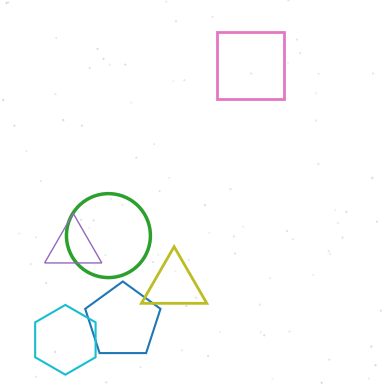[{"shape": "pentagon", "thickness": 1.5, "radius": 0.51, "center": [0.319, 0.166]}, {"shape": "circle", "thickness": 2.5, "radius": 0.55, "center": [0.282, 0.388]}, {"shape": "triangle", "thickness": 1, "radius": 0.43, "center": [0.19, 0.36]}, {"shape": "square", "thickness": 2, "radius": 0.43, "center": [0.651, 0.83]}, {"shape": "triangle", "thickness": 2, "radius": 0.49, "center": [0.452, 0.261]}, {"shape": "hexagon", "thickness": 1.5, "radius": 0.45, "center": [0.17, 0.117]}]